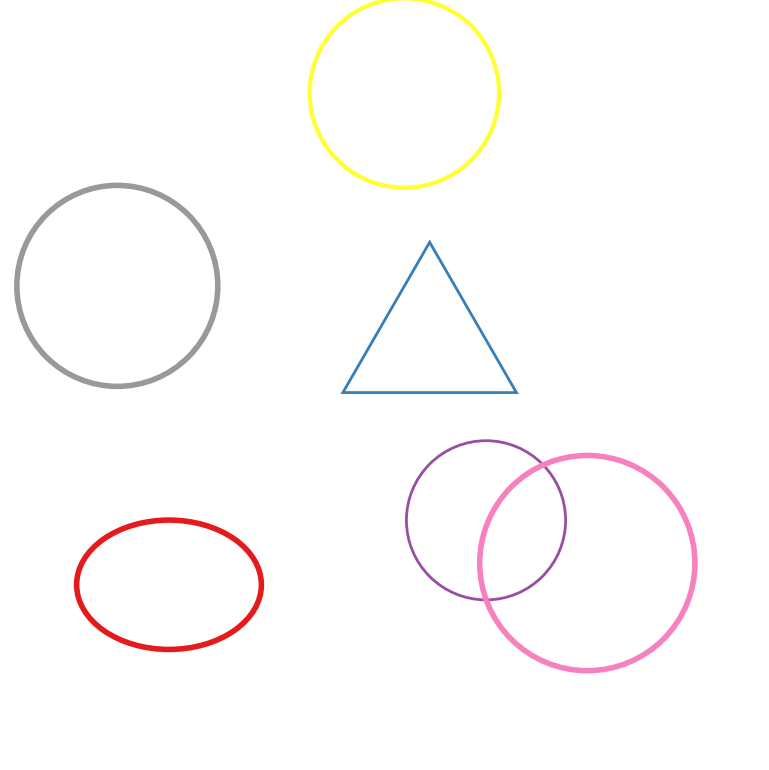[{"shape": "oval", "thickness": 2, "radius": 0.6, "center": [0.219, 0.241]}, {"shape": "triangle", "thickness": 1, "radius": 0.65, "center": [0.558, 0.555]}, {"shape": "circle", "thickness": 1, "radius": 0.52, "center": [0.631, 0.324]}, {"shape": "circle", "thickness": 1.5, "radius": 0.61, "center": [0.525, 0.879]}, {"shape": "circle", "thickness": 2, "radius": 0.7, "center": [0.763, 0.269]}, {"shape": "circle", "thickness": 2, "radius": 0.65, "center": [0.152, 0.629]}]